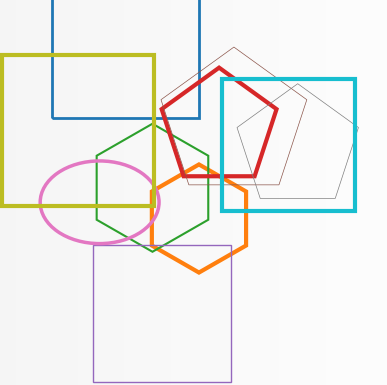[{"shape": "square", "thickness": 2, "radius": 0.95, "center": [0.323, 0.883]}, {"shape": "hexagon", "thickness": 3, "radius": 0.7, "center": [0.513, 0.432]}, {"shape": "hexagon", "thickness": 1.5, "radius": 0.83, "center": [0.393, 0.512]}, {"shape": "pentagon", "thickness": 3, "radius": 0.78, "center": [0.565, 0.668]}, {"shape": "square", "thickness": 1, "radius": 0.89, "center": [0.419, 0.185]}, {"shape": "pentagon", "thickness": 0.5, "radius": 0.99, "center": [0.604, 0.68]}, {"shape": "oval", "thickness": 2.5, "radius": 0.77, "center": [0.257, 0.475]}, {"shape": "pentagon", "thickness": 0.5, "radius": 0.82, "center": [0.768, 0.618]}, {"shape": "square", "thickness": 3, "radius": 0.98, "center": [0.201, 0.661]}, {"shape": "square", "thickness": 3, "radius": 0.85, "center": [0.744, 0.624]}]